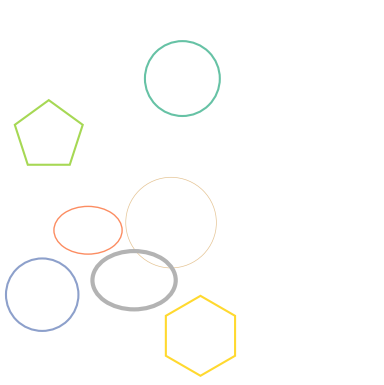[{"shape": "circle", "thickness": 1.5, "radius": 0.49, "center": [0.474, 0.796]}, {"shape": "oval", "thickness": 1, "radius": 0.44, "center": [0.229, 0.402]}, {"shape": "circle", "thickness": 1.5, "radius": 0.47, "center": [0.11, 0.235]}, {"shape": "pentagon", "thickness": 1.5, "radius": 0.46, "center": [0.127, 0.647]}, {"shape": "hexagon", "thickness": 1.5, "radius": 0.52, "center": [0.521, 0.128]}, {"shape": "circle", "thickness": 0.5, "radius": 0.59, "center": [0.444, 0.422]}, {"shape": "oval", "thickness": 3, "radius": 0.54, "center": [0.348, 0.272]}]